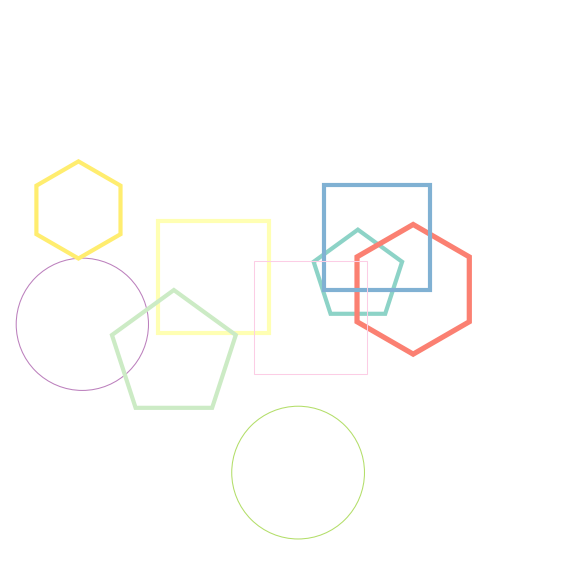[{"shape": "pentagon", "thickness": 2, "radius": 0.4, "center": [0.62, 0.521]}, {"shape": "square", "thickness": 2, "radius": 0.48, "center": [0.369, 0.519]}, {"shape": "hexagon", "thickness": 2.5, "radius": 0.56, "center": [0.715, 0.498]}, {"shape": "square", "thickness": 2, "radius": 0.46, "center": [0.653, 0.588]}, {"shape": "circle", "thickness": 0.5, "radius": 0.57, "center": [0.516, 0.181]}, {"shape": "square", "thickness": 0.5, "radius": 0.49, "center": [0.538, 0.449]}, {"shape": "circle", "thickness": 0.5, "radius": 0.57, "center": [0.143, 0.438]}, {"shape": "pentagon", "thickness": 2, "radius": 0.56, "center": [0.301, 0.384]}, {"shape": "hexagon", "thickness": 2, "radius": 0.42, "center": [0.136, 0.636]}]